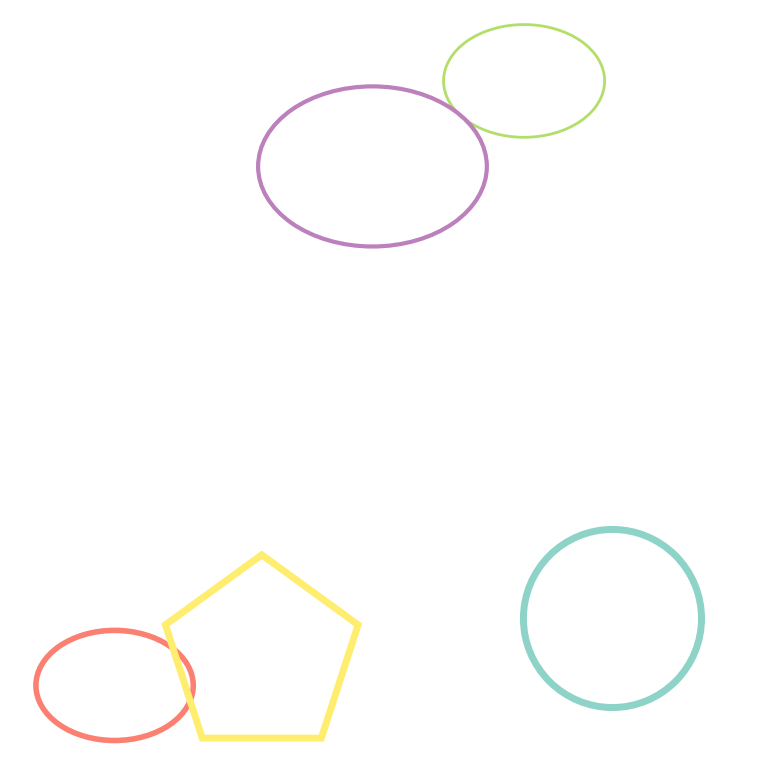[{"shape": "circle", "thickness": 2.5, "radius": 0.58, "center": [0.795, 0.197]}, {"shape": "oval", "thickness": 2, "radius": 0.51, "center": [0.149, 0.11]}, {"shape": "oval", "thickness": 1, "radius": 0.52, "center": [0.681, 0.895]}, {"shape": "oval", "thickness": 1.5, "radius": 0.74, "center": [0.484, 0.784]}, {"shape": "pentagon", "thickness": 2.5, "radius": 0.66, "center": [0.34, 0.148]}]